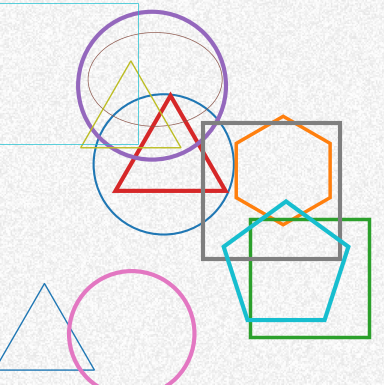[{"shape": "circle", "thickness": 1.5, "radius": 0.91, "center": [0.425, 0.573]}, {"shape": "triangle", "thickness": 1, "radius": 0.75, "center": [0.116, 0.114]}, {"shape": "hexagon", "thickness": 2.5, "radius": 0.7, "center": [0.736, 0.557]}, {"shape": "square", "thickness": 2.5, "radius": 0.77, "center": [0.804, 0.277]}, {"shape": "triangle", "thickness": 3, "radius": 0.82, "center": [0.443, 0.587]}, {"shape": "circle", "thickness": 3, "radius": 0.96, "center": [0.395, 0.777]}, {"shape": "oval", "thickness": 0.5, "radius": 0.87, "center": [0.403, 0.794]}, {"shape": "circle", "thickness": 3, "radius": 0.81, "center": [0.342, 0.133]}, {"shape": "square", "thickness": 3, "radius": 0.89, "center": [0.705, 0.504]}, {"shape": "triangle", "thickness": 1, "radius": 0.75, "center": [0.34, 0.691]}, {"shape": "pentagon", "thickness": 3, "radius": 0.85, "center": [0.743, 0.307]}, {"shape": "square", "thickness": 0.5, "radius": 0.92, "center": [0.176, 0.809]}]